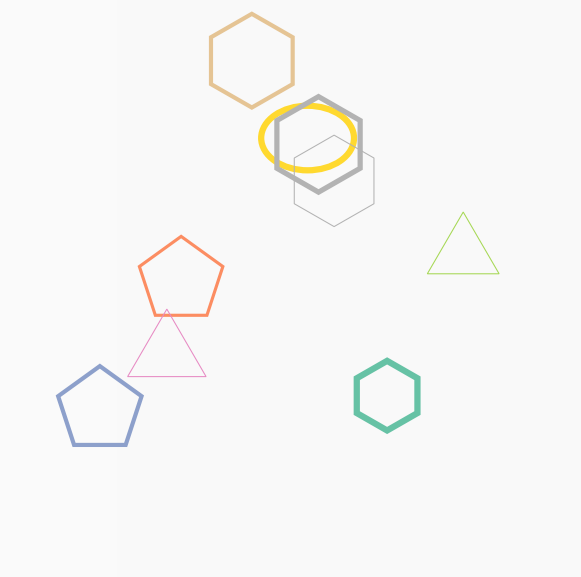[{"shape": "hexagon", "thickness": 3, "radius": 0.3, "center": [0.666, 0.314]}, {"shape": "pentagon", "thickness": 1.5, "radius": 0.38, "center": [0.312, 0.514]}, {"shape": "pentagon", "thickness": 2, "radius": 0.38, "center": [0.172, 0.29]}, {"shape": "triangle", "thickness": 0.5, "radius": 0.39, "center": [0.287, 0.386]}, {"shape": "triangle", "thickness": 0.5, "radius": 0.36, "center": [0.797, 0.561]}, {"shape": "oval", "thickness": 3, "radius": 0.4, "center": [0.529, 0.76]}, {"shape": "hexagon", "thickness": 2, "radius": 0.41, "center": [0.433, 0.894]}, {"shape": "hexagon", "thickness": 0.5, "radius": 0.4, "center": [0.575, 0.686]}, {"shape": "hexagon", "thickness": 2.5, "radius": 0.41, "center": [0.548, 0.749]}]